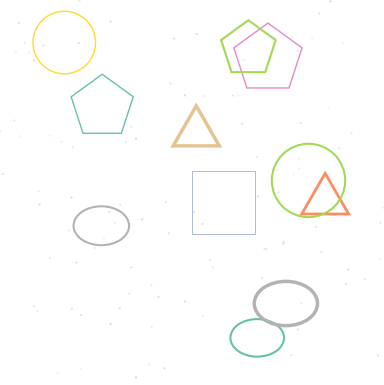[{"shape": "pentagon", "thickness": 1, "radius": 0.42, "center": [0.265, 0.722]}, {"shape": "oval", "thickness": 1.5, "radius": 0.35, "center": [0.668, 0.122]}, {"shape": "triangle", "thickness": 2, "radius": 0.35, "center": [0.845, 0.479]}, {"shape": "square", "thickness": 0.5, "radius": 0.41, "center": [0.579, 0.473]}, {"shape": "pentagon", "thickness": 1, "radius": 0.47, "center": [0.696, 0.847]}, {"shape": "circle", "thickness": 1.5, "radius": 0.48, "center": [0.801, 0.531]}, {"shape": "pentagon", "thickness": 1.5, "radius": 0.37, "center": [0.645, 0.873]}, {"shape": "circle", "thickness": 1, "radius": 0.41, "center": [0.167, 0.889]}, {"shape": "triangle", "thickness": 2.5, "radius": 0.35, "center": [0.51, 0.656]}, {"shape": "oval", "thickness": 1.5, "radius": 0.36, "center": [0.263, 0.414]}, {"shape": "oval", "thickness": 2.5, "radius": 0.41, "center": [0.743, 0.212]}]